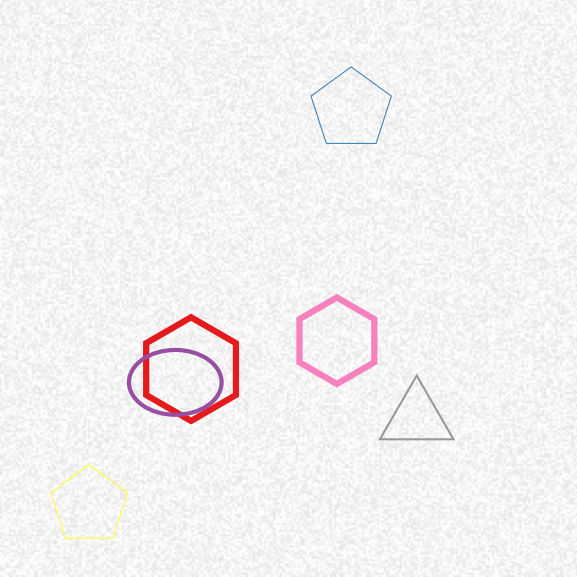[{"shape": "hexagon", "thickness": 3, "radius": 0.45, "center": [0.331, 0.36]}, {"shape": "pentagon", "thickness": 0.5, "radius": 0.37, "center": [0.608, 0.81]}, {"shape": "oval", "thickness": 2, "radius": 0.4, "center": [0.304, 0.337]}, {"shape": "pentagon", "thickness": 0.5, "radius": 0.35, "center": [0.154, 0.124]}, {"shape": "hexagon", "thickness": 3, "radius": 0.37, "center": [0.583, 0.409]}, {"shape": "triangle", "thickness": 1, "radius": 0.37, "center": [0.722, 0.275]}]